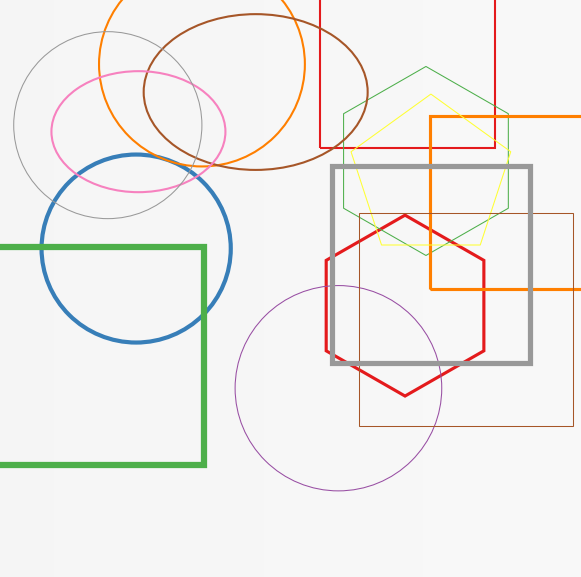[{"shape": "hexagon", "thickness": 1.5, "radius": 0.78, "center": [0.697, 0.47]}, {"shape": "square", "thickness": 1, "radius": 0.75, "center": [0.701, 0.894]}, {"shape": "circle", "thickness": 2, "radius": 0.81, "center": [0.234, 0.569]}, {"shape": "square", "thickness": 3, "radius": 0.95, "center": [0.162, 0.383]}, {"shape": "hexagon", "thickness": 0.5, "radius": 0.82, "center": [0.733, 0.72]}, {"shape": "circle", "thickness": 0.5, "radius": 0.89, "center": [0.582, 0.327]}, {"shape": "square", "thickness": 1.5, "radius": 0.75, "center": [0.889, 0.649]}, {"shape": "circle", "thickness": 1, "radius": 0.89, "center": [0.347, 0.888]}, {"shape": "pentagon", "thickness": 0.5, "radius": 0.72, "center": [0.741, 0.692]}, {"shape": "square", "thickness": 0.5, "radius": 0.92, "center": [0.802, 0.446]}, {"shape": "oval", "thickness": 1, "radius": 0.96, "center": [0.44, 0.84]}, {"shape": "oval", "thickness": 1, "radius": 0.75, "center": [0.238, 0.771]}, {"shape": "circle", "thickness": 0.5, "radius": 0.81, "center": [0.185, 0.782]}, {"shape": "square", "thickness": 2.5, "radius": 0.85, "center": [0.741, 0.541]}]